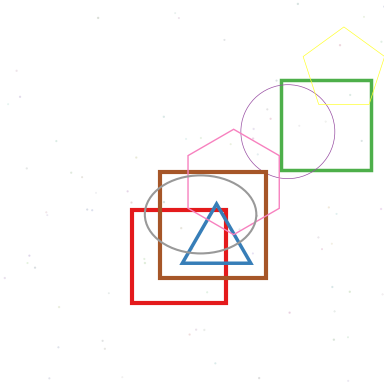[{"shape": "square", "thickness": 3, "radius": 0.61, "center": [0.465, 0.334]}, {"shape": "triangle", "thickness": 2.5, "radius": 0.51, "center": [0.562, 0.368]}, {"shape": "square", "thickness": 2.5, "radius": 0.58, "center": [0.846, 0.675]}, {"shape": "circle", "thickness": 0.5, "radius": 0.61, "center": [0.748, 0.658]}, {"shape": "pentagon", "thickness": 0.5, "radius": 0.56, "center": [0.893, 0.819]}, {"shape": "square", "thickness": 3, "radius": 0.69, "center": [0.553, 0.416]}, {"shape": "hexagon", "thickness": 1, "radius": 0.68, "center": [0.607, 0.527]}, {"shape": "oval", "thickness": 1.5, "radius": 0.72, "center": [0.521, 0.443]}]